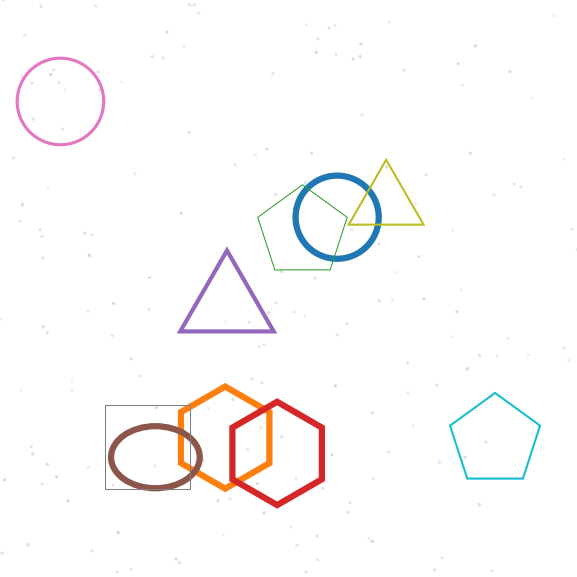[{"shape": "circle", "thickness": 3, "radius": 0.36, "center": [0.584, 0.623]}, {"shape": "hexagon", "thickness": 3, "radius": 0.44, "center": [0.39, 0.241]}, {"shape": "pentagon", "thickness": 0.5, "radius": 0.41, "center": [0.524, 0.598]}, {"shape": "hexagon", "thickness": 3, "radius": 0.45, "center": [0.48, 0.214]}, {"shape": "triangle", "thickness": 2, "radius": 0.47, "center": [0.393, 0.472]}, {"shape": "oval", "thickness": 3, "radius": 0.38, "center": [0.269, 0.207]}, {"shape": "circle", "thickness": 1.5, "radius": 0.37, "center": [0.105, 0.823]}, {"shape": "square", "thickness": 0.5, "radius": 0.37, "center": [0.255, 0.225]}, {"shape": "triangle", "thickness": 1, "radius": 0.37, "center": [0.669, 0.648]}, {"shape": "pentagon", "thickness": 1, "radius": 0.41, "center": [0.857, 0.237]}]